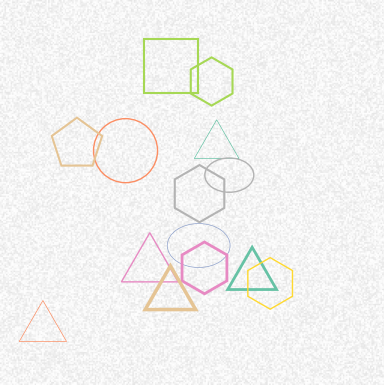[{"shape": "triangle", "thickness": 0.5, "radius": 0.34, "center": [0.563, 0.622]}, {"shape": "triangle", "thickness": 2, "radius": 0.37, "center": [0.655, 0.285]}, {"shape": "triangle", "thickness": 0.5, "radius": 0.35, "center": [0.111, 0.148]}, {"shape": "circle", "thickness": 1, "radius": 0.42, "center": [0.326, 0.609]}, {"shape": "oval", "thickness": 0.5, "radius": 0.41, "center": [0.516, 0.362]}, {"shape": "hexagon", "thickness": 2, "radius": 0.34, "center": [0.531, 0.304]}, {"shape": "triangle", "thickness": 1, "radius": 0.43, "center": [0.389, 0.31]}, {"shape": "square", "thickness": 1.5, "radius": 0.35, "center": [0.444, 0.828]}, {"shape": "hexagon", "thickness": 1.5, "radius": 0.31, "center": [0.55, 0.788]}, {"shape": "hexagon", "thickness": 1, "radius": 0.33, "center": [0.702, 0.264]}, {"shape": "pentagon", "thickness": 1.5, "radius": 0.34, "center": [0.2, 0.626]}, {"shape": "triangle", "thickness": 2.5, "radius": 0.38, "center": [0.443, 0.234]}, {"shape": "oval", "thickness": 1, "radius": 0.32, "center": [0.596, 0.545]}, {"shape": "hexagon", "thickness": 1.5, "radius": 0.37, "center": [0.518, 0.497]}]